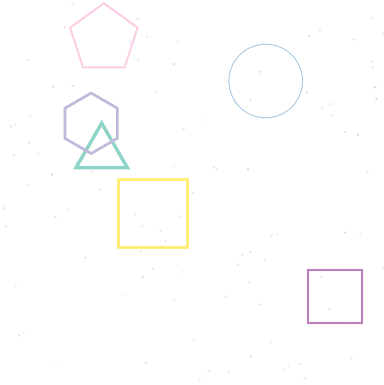[{"shape": "triangle", "thickness": 2.5, "radius": 0.38, "center": [0.264, 0.603]}, {"shape": "hexagon", "thickness": 2, "radius": 0.39, "center": [0.237, 0.68]}, {"shape": "circle", "thickness": 0.5, "radius": 0.48, "center": [0.69, 0.79]}, {"shape": "pentagon", "thickness": 1.5, "radius": 0.46, "center": [0.27, 0.9]}, {"shape": "square", "thickness": 1.5, "radius": 0.35, "center": [0.871, 0.23]}, {"shape": "square", "thickness": 2, "radius": 0.45, "center": [0.397, 0.446]}]